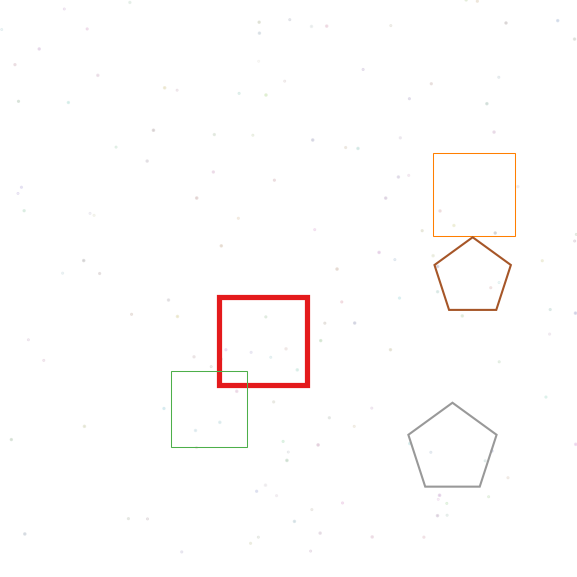[{"shape": "square", "thickness": 2.5, "radius": 0.38, "center": [0.456, 0.408]}, {"shape": "square", "thickness": 0.5, "radius": 0.33, "center": [0.361, 0.29]}, {"shape": "square", "thickness": 0.5, "radius": 0.36, "center": [0.821, 0.663]}, {"shape": "pentagon", "thickness": 1, "radius": 0.35, "center": [0.818, 0.519]}, {"shape": "pentagon", "thickness": 1, "radius": 0.4, "center": [0.783, 0.221]}]